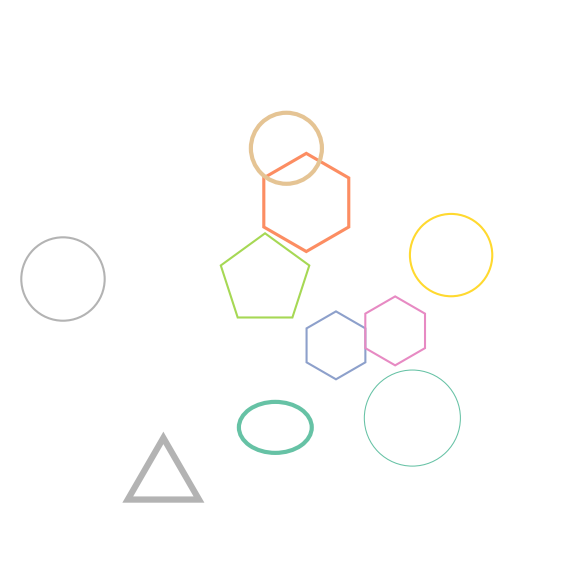[{"shape": "oval", "thickness": 2, "radius": 0.32, "center": [0.477, 0.259]}, {"shape": "circle", "thickness": 0.5, "radius": 0.42, "center": [0.714, 0.275]}, {"shape": "hexagon", "thickness": 1.5, "radius": 0.42, "center": [0.53, 0.649]}, {"shape": "hexagon", "thickness": 1, "radius": 0.29, "center": [0.582, 0.401]}, {"shape": "hexagon", "thickness": 1, "radius": 0.3, "center": [0.684, 0.426]}, {"shape": "pentagon", "thickness": 1, "radius": 0.4, "center": [0.459, 0.515]}, {"shape": "circle", "thickness": 1, "radius": 0.36, "center": [0.781, 0.557]}, {"shape": "circle", "thickness": 2, "radius": 0.31, "center": [0.496, 0.742]}, {"shape": "triangle", "thickness": 3, "radius": 0.36, "center": [0.283, 0.17]}, {"shape": "circle", "thickness": 1, "radius": 0.36, "center": [0.109, 0.516]}]